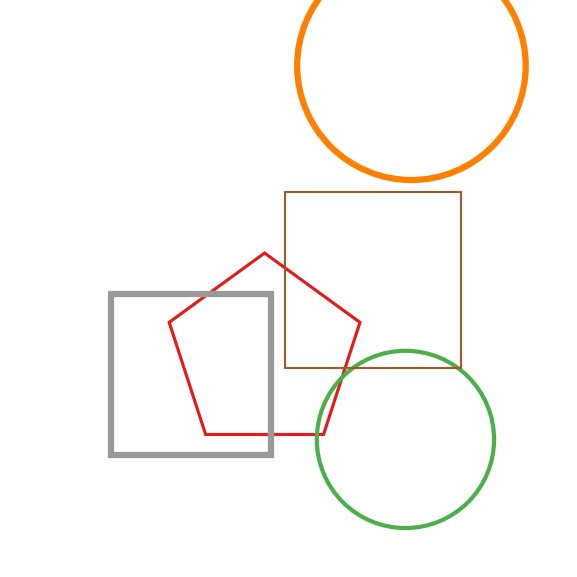[{"shape": "pentagon", "thickness": 1.5, "radius": 0.87, "center": [0.458, 0.387]}, {"shape": "circle", "thickness": 2, "radius": 0.77, "center": [0.702, 0.238]}, {"shape": "circle", "thickness": 3, "radius": 0.99, "center": [0.712, 0.885]}, {"shape": "square", "thickness": 1, "radius": 0.76, "center": [0.645, 0.515]}, {"shape": "square", "thickness": 3, "radius": 0.69, "center": [0.33, 0.351]}]